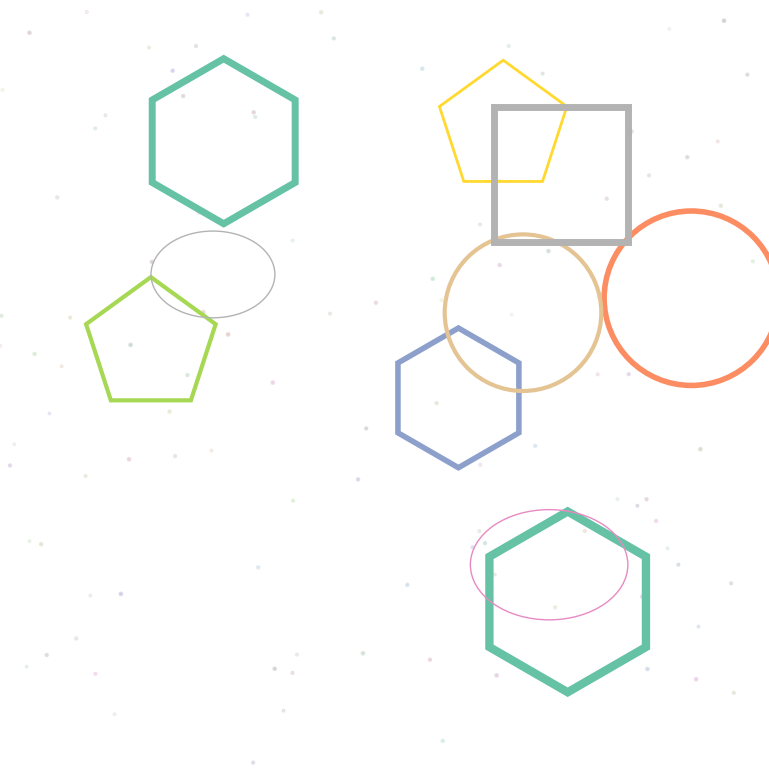[{"shape": "hexagon", "thickness": 2.5, "radius": 0.54, "center": [0.291, 0.817]}, {"shape": "hexagon", "thickness": 3, "radius": 0.59, "center": [0.737, 0.218]}, {"shape": "circle", "thickness": 2, "radius": 0.57, "center": [0.898, 0.613]}, {"shape": "hexagon", "thickness": 2, "radius": 0.45, "center": [0.595, 0.483]}, {"shape": "oval", "thickness": 0.5, "radius": 0.51, "center": [0.713, 0.267]}, {"shape": "pentagon", "thickness": 1.5, "radius": 0.44, "center": [0.196, 0.552]}, {"shape": "pentagon", "thickness": 1, "radius": 0.44, "center": [0.653, 0.835]}, {"shape": "circle", "thickness": 1.5, "radius": 0.51, "center": [0.679, 0.594]}, {"shape": "oval", "thickness": 0.5, "radius": 0.4, "center": [0.277, 0.644]}, {"shape": "square", "thickness": 2.5, "radius": 0.44, "center": [0.728, 0.773]}]